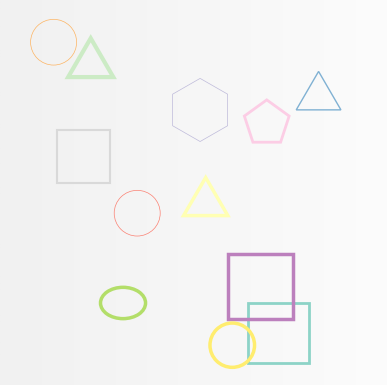[{"shape": "square", "thickness": 2, "radius": 0.39, "center": [0.719, 0.134]}, {"shape": "triangle", "thickness": 2.5, "radius": 0.33, "center": [0.531, 0.473]}, {"shape": "hexagon", "thickness": 0.5, "radius": 0.41, "center": [0.516, 0.714]}, {"shape": "circle", "thickness": 0.5, "radius": 0.3, "center": [0.354, 0.446]}, {"shape": "triangle", "thickness": 1, "radius": 0.33, "center": [0.822, 0.748]}, {"shape": "circle", "thickness": 0.5, "radius": 0.3, "center": [0.138, 0.89]}, {"shape": "oval", "thickness": 2.5, "radius": 0.29, "center": [0.317, 0.213]}, {"shape": "pentagon", "thickness": 2, "radius": 0.3, "center": [0.688, 0.68]}, {"shape": "square", "thickness": 1.5, "radius": 0.34, "center": [0.216, 0.594]}, {"shape": "square", "thickness": 2.5, "radius": 0.42, "center": [0.673, 0.257]}, {"shape": "triangle", "thickness": 3, "radius": 0.34, "center": [0.234, 0.833]}, {"shape": "circle", "thickness": 2.5, "radius": 0.29, "center": [0.599, 0.103]}]